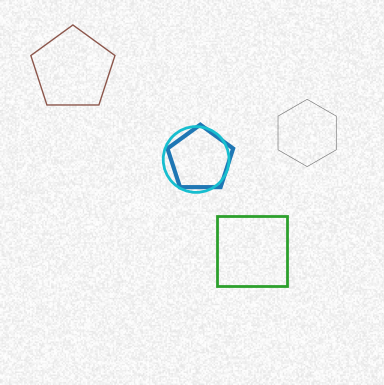[{"shape": "pentagon", "thickness": 3, "radius": 0.45, "center": [0.52, 0.587]}, {"shape": "square", "thickness": 2, "radius": 0.46, "center": [0.655, 0.347]}, {"shape": "pentagon", "thickness": 1, "radius": 0.57, "center": [0.189, 0.82]}, {"shape": "hexagon", "thickness": 0.5, "radius": 0.44, "center": [0.798, 0.655]}, {"shape": "circle", "thickness": 2, "radius": 0.43, "center": [0.509, 0.586]}]